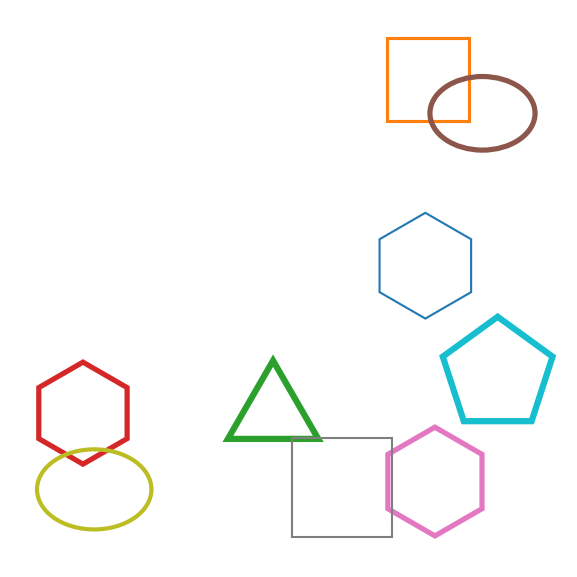[{"shape": "hexagon", "thickness": 1, "radius": 0.46, "center": [0.737, 0.539]}, {"shape": "square", "thickness": 1.5, "radius": 0.36, "center": [0.741, 0.862]}, {"shape": "triangle", "thickness": 3, "radius": 0.45, "center": [0.473, 0.284]}, {"shape": "hexagon", "thickness": 2.5, "radius": 0.44, "center": [0.144, 0.284]}, {"shape": "oval", "thickness": 2.5, "radius": 0.46, "center": [0.835, 0.803]}, {"shape": "hexagon", "thickness": 2.5, "radius": 0.47, "center": [0.753, 0.165]}, {"shape": "square", "thickness": 1, "radius": 0.43, "center": [0.593, 0.155]}, {"shape": "oval", "thickness": 2, "radius": 0.5, "center": [0.163, 0.152]}, {"shape": "pentagon", "thickness": 3, "radius": 0.5, "center": [0.862, 0.351]}]